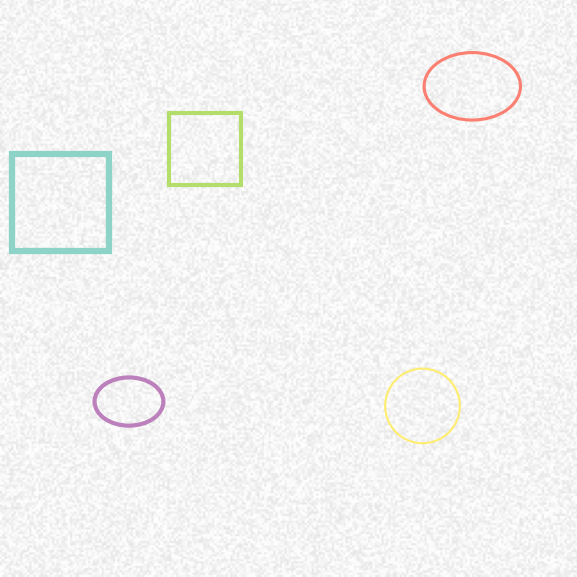[{"shape": "square", "thickness": 3, "radius": 0.42, "center": [0.105, 0.649]}, {"shape": "oval", "thickness": 1.5, "radius": 0.42, "center": [0.818, 0.85]}, {"shape": "square", "thickness": 2, "radius": 0.31, "center": [0.355, 0.741]}, {"shape": "oval", "thickness": 2, "radius": 0.3, "center": [0.223, 0.304]}, {"shape": "circle", "thickness": 1, "radius": 0.32, "center": [0.732, 0.296]}]